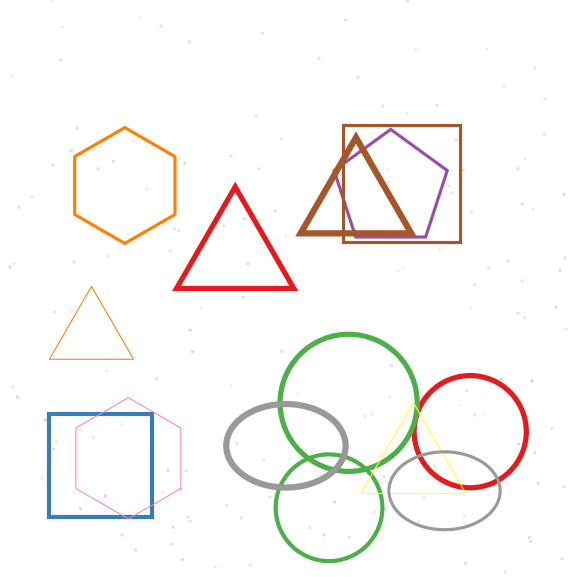[{"shape": "circle", "thickness": 2.5, "radius": 0.49, "center": [0.814, 0.252]}, {"shape": "triangle", "thickness": 2.5, "radius": 0.59, "center": [0.407, 0.558]}, {"shape": "square", "thickness": 2, "radius": 0.45, "center": [0.174, 0.193]}, {"shape": "circle", "thickness": 2.5, "radius": 0.59, "center": [0.604, 0.302]}, {"shape": "circle", "thickness": 2, "radius": 0.46, "center": [0.57, 0.12]}, {"shape": "pentagon", "thickness": 1.5, "radius": 0.51, "center": [0.677, 0.672]}, {"shape": "hexagon", "thickness": 1.5, "radius": 0.5, "center": [0.216, 0.678]}, {"shape": "triangle", "thickness": 0.5, "radius": 0.42, "center": [0.158, 0.419]}, {"shape": "triangle", "thickness": 0.5, "radius": 0.52, "center": [0.716, 0.197]}, {"shape": "triangle", "thickness": 3, "radius": 0.55, "center": [0.616, 0.65]}, {"shape": "square", "thickness": 1.5, "radius": 0.51, "center": [0.695, 0.681]}, {"shape": "hexagon", "thickness": 0.5, "radius": 0.52, "center": [0.222, 0.206]}, {"shape": "oval", "thickness": 1.5, "radius": 0.48, "center": [0.77, 0.149]}, {"shape": "oval", "thickness": 3, "radius": 0.52, "center": [0.495, 0.227]}]